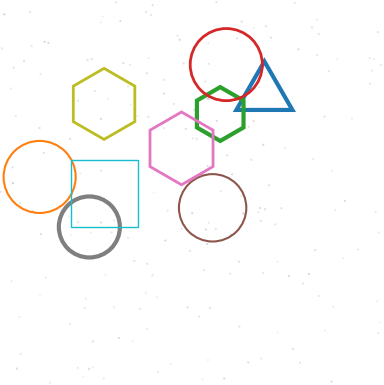[{"shape": "triangle", "thickness": 3, "radius": 0.42, "center": [0.687, 0.756]}, {"shape": "circle", "thickness": 1.5, "radius": 0.47, "center": [0.103, 0.54]}, {"shape": "hexagon", "thickness": 3, "radius": 0.35, "center": [0.572, 0.704]}, {"shape": "circle", "thickness": 2, "radius": 0.47, "center": [0.588, 0.832]}, {"shape": "circle", "thickness": 1.5, "radius": 0.44, "center": [0.552, 0.46]}, {"shape": "hexagon", "thickness": 2, "radius": 0.47, "center": [0.471, 0.615]}, {"shape": "circle", "thickness": 3, "radius": 0.4, "center": [0.232, 0.41]}, {"shape": "hexagon", "thickness": 2, "radius": 0.46, "center": [0.27, 0.73]}, {"shape": "square", "thickness": 1, "radius": 0.44, "center": [0.271, 0.498]}]